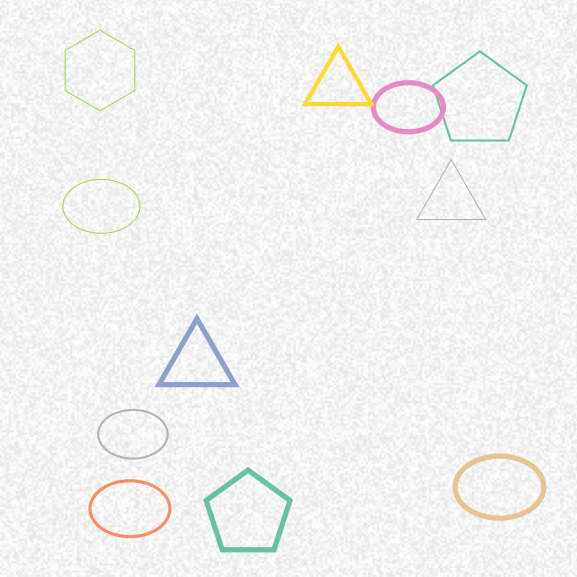[{"shape": "pentagon", "thickness": 2.5, "radius": 0.38, "center": [0.43, 0.109]}, {"shape": "pentagon", "thickness": 1, "radius": 0.43, "center": [0.831, 0.825]}, {"shape": "oval", "thickness": 1.5, "radius": 0.35, "center": [0.225, 0.118]}, {"shape": "triangle", "thickness": 2.5, "radius": 0.38, "center": [0.341, 0.371]}, {"shape": "oval", "thickness": 2.5, "radius": 0.3, "center": [0.707, 0.813]}, {"shape": "hexagon", "thickness": 0.5, "radius": 0.35, "center": [0.173, 0.877]}, {"shape": "oval", "thickness": 0.5, "radius": 0.33, "center": [0.176, 0.642]}, {"shape": "triangle", "thickness": 2, "radius": 0.33, "center": [0.586, 0.852]}, {"shape": "oval", "thickness": 2.5, "radius": 0.38, "center": [0.865, 0.156]}, {"shape": "triangle", "thickness": 0.5, "radius": 0.35, "center": [0.781, 0.654]}, {"shape": "oval", "thickness": 1, "radius": 0.3, "center": [0.23, 0.247]}]